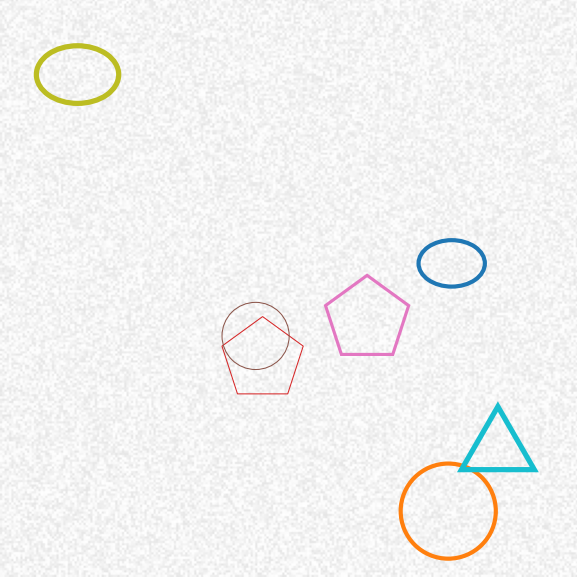[{"shape": "oval", "thickness": 2, "radius": 0.29, "center": [0.782, 0.543]}, {"shape": "circle", "thickness": 2, "radius": 0.41, "center": [0.776, 0.114]}, {"shape": "pentagon", "thickness": 0.5, "radius": 0.37, "center": [0.455, 0.377]}, {"shape": "circle", "thickness": 0.5, "radius": 0.29, "center": [0.443, 0.417]}, {"shape": "pentagon", "thickness": 1.5, "radius": 0.38, "center": [0.636, 0.447]}, {"shape": "oval", "thickness": 2.5, "radius": 0.36, "center": [0.134, 0.87]}, {"shape": "triangle", "thickness": 2.5, "radius": 0.36, "center": [0.862, 0.222]}]